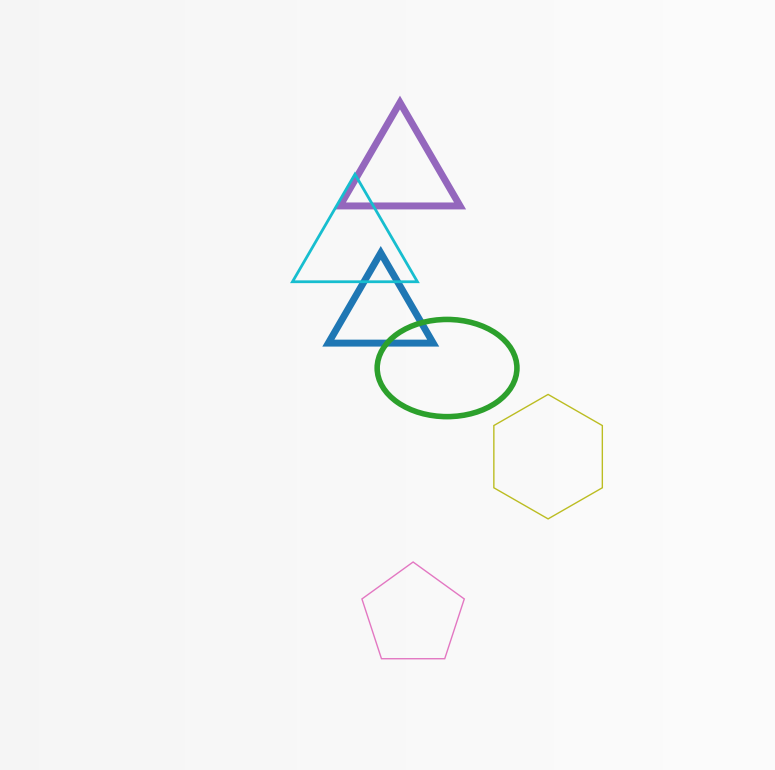[{"shape": "triangle", "thickness": 2.5, "radius": 0.39, "center": [0.491, 0.593]}, {"shape": "oval", "thickness": 2, "radius": 0.45, "center": [0.577, 0.522]}, {"shape": "triangle", "thickness": 2.5, "radius": 0.45, "center": [0.516, 0.777]}, {"shape": "pentagon", "thickness": 0.5, "radius": 0.35, "center": [0.533, 0.201]}, {"shape": "hexagon", "thickness": 0.5, "radius": 0.4, "center": [0.707, 0.407]}, {"shape": "triangle", "thickness": 1, "radius": 0.47, "center": [0.458, 0.681]}]